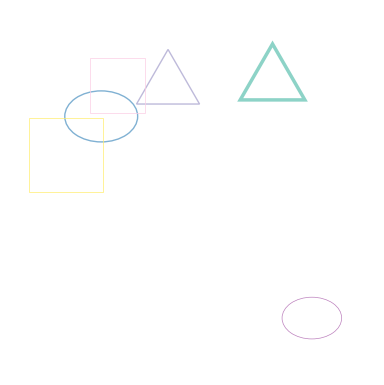[{"shape": "triangle", "thickness": 2.5, "radius": 0.48, "center": [0.708, 0.789]}, {"shape": "triangle", "thickness": 1, "radius": 0.47, "center": [0.436, 0.777]}, {"shape": "oval", "thickness": 1, "radius": 0.47, "center": [0.263, 0.698]}, {"shape": "square", "thickness": 0.5, "radius": 0.35, "center": [0.305, 0.777]}, {"shape": "oval", "thickness": 0.5, "radius": 0.39, "center": [0.81, 0.174]}, {"shape": "square", "thickness": 0.5, "radius": 0.48, "center": [0.172, 0.598]}]